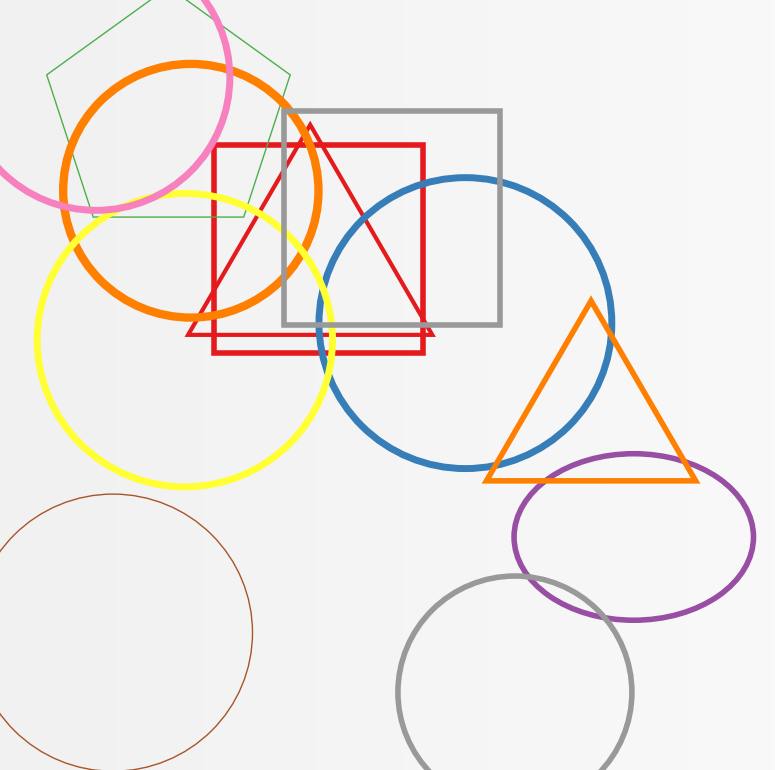[{"shape": "triangle", "thickness": 1.5, "radius": 0.91, "center": [0.4, 0.656]}, {"shape": "square", "thickness": 2, "radius": 0.67, "center": [0.411, 0.677]}, {"shape": "circle", "thickness": 2.5, "radius": 0.94, "center": [0.601, 0.58]}, {"shape": "pentagon", "thickness": 0.5, "radius": 0.83, "center": [0.217, 0.852]}, {"shape": "oval", "thickness": 2, "radius": 0.77, "center": [0.818, 0.303]}, {"shape": "circle", "thickness": 3, "radius": 0.82, "center": [0.246, 0.752]}, {"shape": "triangle", "thickness": 2, "radius": 0.78, "center": [0.763, 0.453]}, {"shape": "circle", "thickness": 2.5, "radius": 0.95, "center": [0.239, 0.558]}, {"shape": "circle", "thickness": 0.5, "radius": 0.9, "center": [0.146, 0.178]}, {"shape": "circle", "thickness": 2.5, "radius": 0.86, "center": [0.124, 0.899]}, {"shape": "circle", "thickness": 2, "radius": 0.75, "center": [0.664, 0.101]}, {"shape": "square", "thickness": 2, "radius": 0.7, "center": [0.506, 0.717]}]